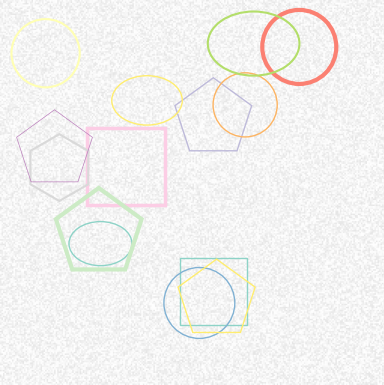[{"shape": "square", "thickness": 1, "radius": 0.43, "center": [0.554, 0.244]}, {"shape": "oval", "thickness": 1, "radius": 0.41, "center": [0.261, 0.367]}, {"shape": "circle", "thickness": 1.5, "radius": 0.44, "center": [0.118, 0.862]}, {"shape": "pentagon", "thickness": 1, "radius": 0.52, "center": [0.554, 0.693]}, {"shape": "circle", "thickness": 3, "radius": 0.48, "center": [0.777, 0.878]}, {"shape": "circle", "thickness": 1, "radius": 0.46, "center": [0.518, 0.213]}, {"shape": "circle", "thickness": 1, "radius": 0.42, "center": [0.637, 0.728]}, {"shape": "oval", "thickness": 1.5, "radius": 0.59, "center": [0.659, 0.887]}, {"shape": "square", "thickness": 2.5, "radius": 0.5, "center": [0.327, 0.568]}, {"shape": "hexagon", "thickness": 1.5, "radius": 0.43, "center": [0.154, 0.565]}, {"shape": "pentagon", "thickness": 0.5, "radius": 0.52, "center": [0.142, 0.611]}, {"shape": "pentagon", "thickness": 3, "radius": 0.59, "center": [0.257, 0.395]}, {"shape": "pentagon", "thickness": 1, "radius": 0.53, "center": [0.563, 0.222]}, {"shape": "oval", "thickness": 1, "radius": 0.46, "center": [0.382, 0.739]}]